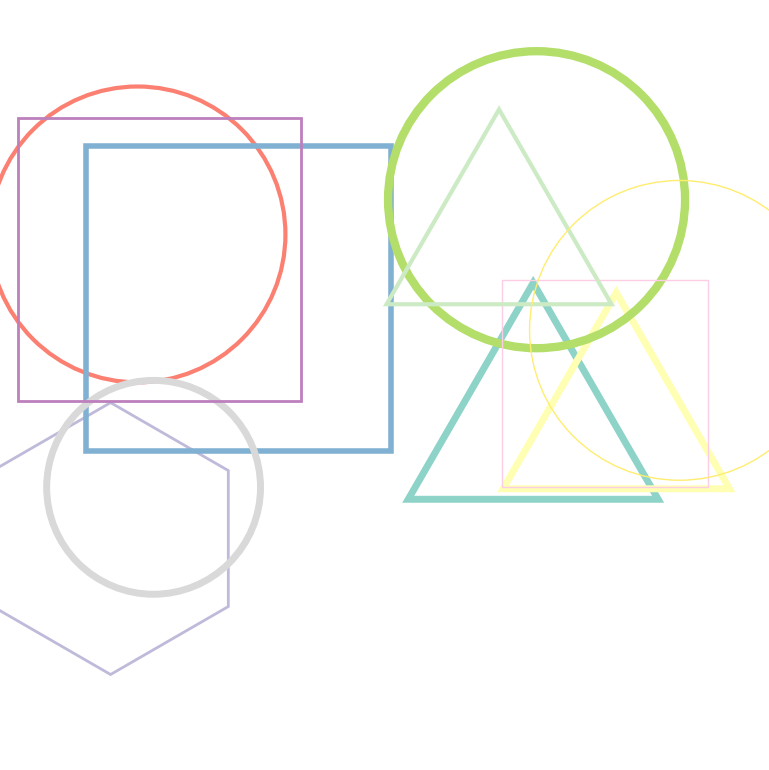[{"shape": "triangle", "thickness": 2.5, "radius": 0.94, "center": [0.692, 0.445]}, {"shape": "triangle", "thickness": 2.5, "radius": 0.85, "center": [0.8, 0.45]}, {"shape": "hexagon", "thickness": 1, "radius": 0.88, "center": [0.144, 0.301]}, {"shape": "circle", "thickness": 1.5, "radius": 0.96, "center": [0.179, 0.696]}, {"shape": "square", "thickness": 2, "radius": 0.99, "center": [0.31, 0.612]}, {"shape": "circle", "thickness": 3, "radius": 0.96, "center": [0.697, 0.741]}, {"shape": "square", "thickness": 0.5, "radius": 0.67, "center": [0.786, 0.502]}, {"shape": "circle", "thickness": 2.5, "radius": 0.69, "center": [0.199, 0.367]}, {"shape": "square", "thickness": 1, "radius": 0.92, "center": [0.207, 0.663]}, {"shape": "triangle", "thickness": 1.5, "radius": 0.84, "center": [0.648, 0.689]}, {"shape": "circle", "thickness": 0.5, "radius": 0.97, "center": [0.882, 0.571]}]